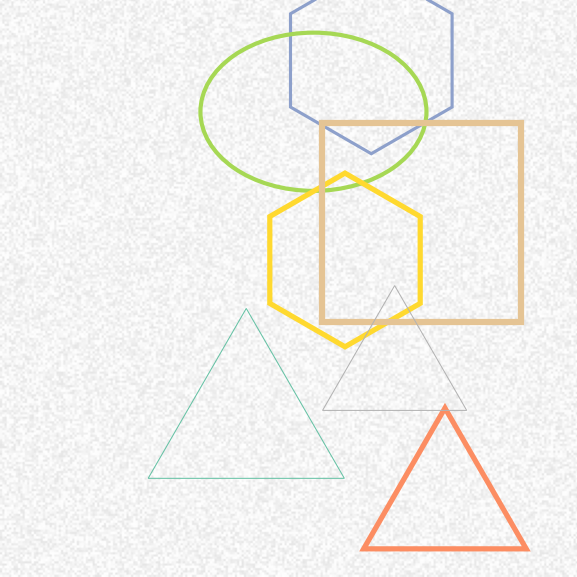[{"shape": "triangle", "thickness": 0.5, "radius": 0.98, "center": [0.426, 0.269]}, {"shape": "triangle", "thickness": 2.5, "radius": 0.81, "center": [0.77, 0.13]}, {"shape": "hexagon", "thickness": 1.5, "radius": 0.81, "center": [0.643, 0.895]}, {"shape": "oval", "thickness": 2, "radius": 0.98, "center": [0.543, 0.806]}, {"shape": "hexagon", "thickness": 2.5, "radius": 0.75, "center": [0.597, 0.549]}, {"shape": "square", "thickness": 3, "radius": 0.86, "center": [0.73, 0.613]}, {"shape": "triangle", "thickness": 0.5, "radius": 0.72, "center": [0.683, 0.361]}]